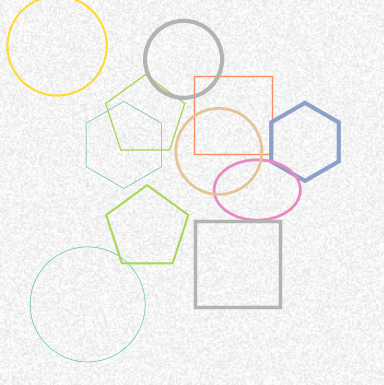[{"shape": "circle", "thickness": 0.5, "radius": 0.75, "center": [0.228, 0.209]}, {"shape": "hexagon", "thickness": 0.5, "radius": 0.57, "center": [0.322, 0.623]}, {"shape": "square", "thickness": 1, "radius": 0.51, "center": [0.606, 0.701]}, {"shape": "hexagon", "thickness": 3, "radius": 0.51, "center": [0.792, 0.631]}, {"shape": "oval", "thickness": 2, "radius": 0.56, "center": [0.668, 0.507]}, {"shape": "pentagon", "thickness": 1, "radius": 0.54, "center": [0.377, 0.698]}, {"shape": "pentagon", "thickness": 1.5, "radius": 0.56, "center": [0.383, 0.407]}, {"shape": "circle", "thickness": 1.5, "radius": 0.64, "center": [0.148, 0.881]}, {"shape": "circle", "thickness": 2, "radius": 0.56, "center": [0.568, 0.607]}, {"shape": "square", "thickness": 2.5, "radius": 0.56, "center": [0.617, 0.313]}, {"shape": "circle", "thickness": 3, "radius": 0.5, "center": [0.477, 0.846]}]